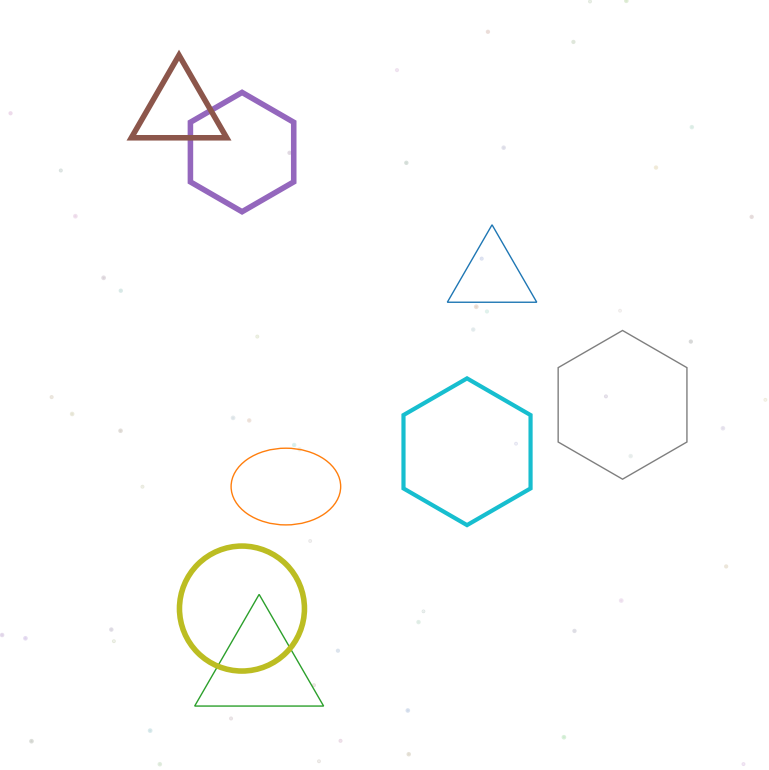[{"shape": "triangle", "thickness": 0.5, "radius": 0.34, "center": [0.639, 0.641]}, {"shape": "oval", "thickness": 0.5, "radius": 0.36, "center": [0.371, 0.368]}, {"shape": "triangle", "thickness": 0.5, "radius": 0.48, "center": [0.337, 0.131]}, {"shape": "hexagon", "thickness": 2, "radius": 0.39, "center": [0.314, 0.803]}, {"shape": "triangle", "thickness": 2, "radius": 0.36, "center": [0.232, 0.857]}, {"shape": "hexagon", "thickness": 0.5, "radius": 0.48, "center": [0.809, 0.474]}, {"shape": "circle", "thickness": 2, "radius": 0.41, "center": [0.314, 0.21]}, {"shape": "hexagon", "thickness": 1.5, "radius": 0.48, "center": [0.607, 0.413]}]